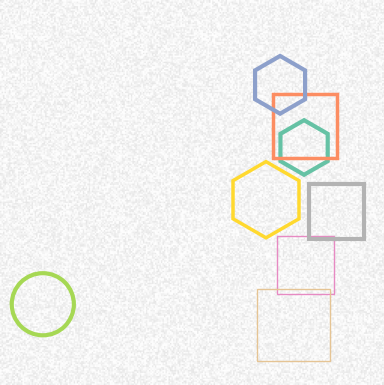[{"shape": "hexagon", "thickness": 3, "radius": 0.35, "center": [0.79, 0.617]}, {"shape": "square", "thickness": 2.5, "radius": 0.42, "center": [0.793, 0.672]}, {"shape": "hexagon", "thickness": 3, "radius": 0.37, "center": [0.727, 0.78]}, {"shape": "square", "thickness": 1, "radius": 0.37, "center": [0.794, 0.312]}, {"shape": "circle", "thickness": 3, "radius": 0.4, "center": [0.111, 0.21]}, {"shape": "hexagon", "thickness": 2.5, "radius": 0.49, "center": [0.691, 0.481]}, {"shape": "square", "thickness": 1, "radius": 0.47, "center": [0.762, 0.156]}, {"shape": "square", "thickness": 3, "radius": 0.35, "center": [0.873, 0.45]}]